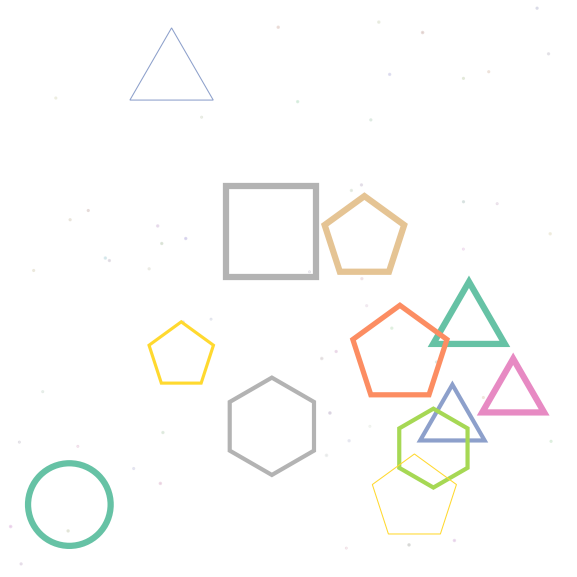[{"shape": "circle", "thickness": 3, "radius": 0.36, "center": [0.12, 0.125]}, {"shape": "triangle", "thickness": 3, "radius": 0.36, "center": [0.812, 0.439]}, {"shape": "pentagon", "thickness": 2.5, "radius": 0.43, "center": [0.692, 0.385]}, {"shape": "triangle", "thickness": 0.5, "radius": 0.42, "center": [0.297, 0.868]}, {"shape": "triangle", "thickness": 2, "radius": 0.32, "center": [0.783, 0.269]}, {"shape": "triangle", "thickness": 3, "radius": 0.31, "center": [0.889, 0.316]}, {"shape": "hexagon", "thickness": 2, "radius": 0.34, "center": [0.75, 0.223]}, {"shape": "pentagon", "thickness": 1.5, "radius": 0.29, "center": [0.314, 0.383]}, {"shape": "pentagon", "thickness": 0.5, "radius": 0.38, "center": [0.718, 0.136]}, {"shape": "pentagon", "thickness": 3, "radius": 0.36, "center": [0.631, 0.587]}, {"shape": "square", "thickness": 3, "radius": 0.39, "center": [0.469, 0.598]}, {"shape": "hexagon", "thickness": 2, "radius": 0.42, "center": [0.471, 0.261]}]